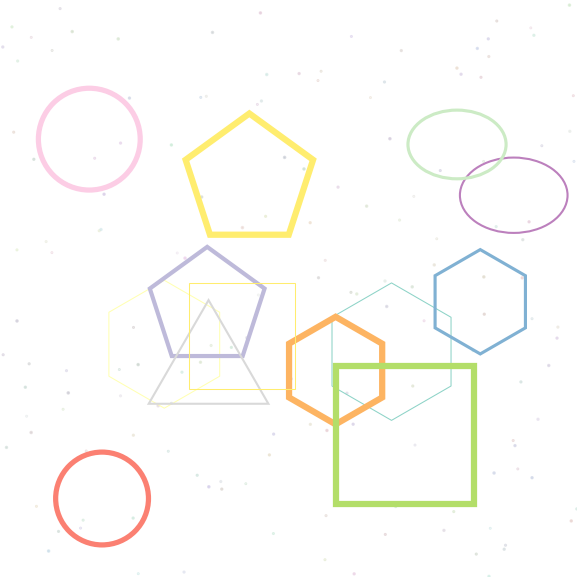[{"shape": "hexagon", "thickness": 0.5, "radius": 0.6, "center": [0.678, 0.39]}, {"shape": "hexagon", "thickness": 0.5, "radius": 0.55, "center": [0.284, 0.403]}, {"shape": "pentagon", "thickness": 2, "radius": 0.52, "center": [0.359, 0.467]}, {"shape": "circle", "thickness": 2.5, "radius": 0.4, "center": [0.177, 0.136]}, {"shape": "hexagon", "thickness": 1.5, "radius": 0.45, "center": [0.832, 0.477]}, {"shape": "hexagon", "thickness": 3, "radius": 0.47, "center": [0.581, 0.357]}, {"shape": "square", "thickness": 3, "radius": 0.6, "center": [0.702, 0.246]}, {"shape": "circle", "thickness": 2.5, "radius": 0.44, "center": [0.155, 0.758]}, {"shape": "triangle", "thickness": 1, "radius": 0.6, "center": [0.361, 0.36]}, {"shape": "oval", "thickness": 1, "radius": 0.47, "center": [0.89, 0.661]}, {"shape": "oval", "thickness": 1.5, "radius": 0.42, "center": [0.791, 0.749]}, {"shape": "square", "thickness": 0.5, "radius": 0.46, "center": [0.419, 0.417]}, {"shape": "pentagon", "thickness": 3, "radius": 0.58, "center": [0.432, 0.687]}]